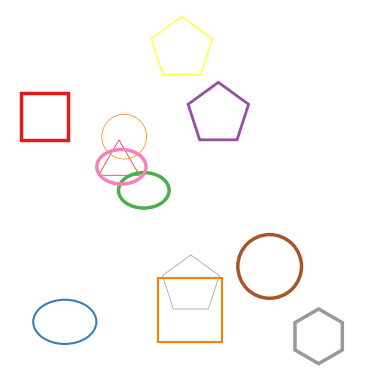[{"shape": "triangle", "thickness": 0.5, "radius": 0.31, "center": [0.309, 0.575]}, {"shape": "square", "thickness": 2.5, "radius": 0.3, "center": [0.115, 0.698]}, {"shape": "oval", "thickness": 1.5, "radius": 0.41, "center": [0.168, 0.164]}, {"shape": "oval", "thickness": 2.5, "radius": 0.33, "center": [0.374, 0.506]}, {"shape": "pentagon", "thickness": 2, "radius": 0.41, "center": [0.567, 0.704]}, {"shape": "circle", "thickness": 0.5, "radius": 0.29, "center": [0.323, 0.645]}, {"shape": "square", "thickness": 1.5, "radius": 0.42, "center": [0.493, 0.196]}, {"shape": "pentagon", "thickness": 1, "radius": 0.42, "center": [0.472, 0.873]}, {"shape": "circle", "thickness": 2.5, "radius": 0.41, "center": [0.7, 0.308]}, {"shape": "oval", "thickness": 2.5, "radius": 0.32, "center": [0.315, 0.567]}, {"shape": "hexagon", "thickness": 2.5, "radius": 0.35, "center": [0.828, 0.127]}, {"shape": "pentagon", "thickness": 0.5, "radius": 0.39, "center": [0.496, 0.26]}]